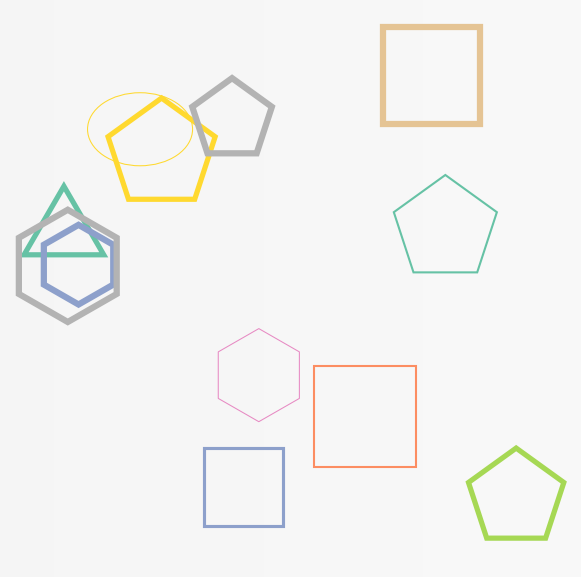[{"shape": "triangle", "thickness": 2.5, "radius": 0.4, "center": [0.11, 0.597]}, {"shape": "pentagon", "thickness": 1, "radius": 0.47, "center": [0.766, 0.603]}, {"shape": "square", "thickness": 1, "radius": 0.44, "center": [0.628, 0.278]}, {"shape": "hexagon", "thickness": 3, "radius": 0.34, "center": [0.135, 0.541]}, {"shape": "square", "thickness": 1.5, "radius": 0.34, "center": [0.419, 0.156]}, {"shape": "hexagon", "thickness": 0.5, "radius": 0.4, "center": [0.445, 0.35]}, {"shape": "pentagon", "thickness": 2.5, "radius": 0.43, "center": [0.888, 0.137]}, {"shape": "oval", "thickness": 0.5, "radius": 0.45, "center": [0.241, 0.775]}, {"shape": "pentagon", "thickness": 2.5, "radius": 0.48, "center": [0.278, 0.732]}, {"shape": "square", "thickness": 3, "radius": 0.42, "center": [0.742, 0.868]}, {"shape": "hexagon", "thickness": 3, "radius": 0.49, "center": [0.117, 0.539]}, {"shape": "pentagon", "thickness": 3, "radius": 0.36, "center": [0.399, 0.792]}]